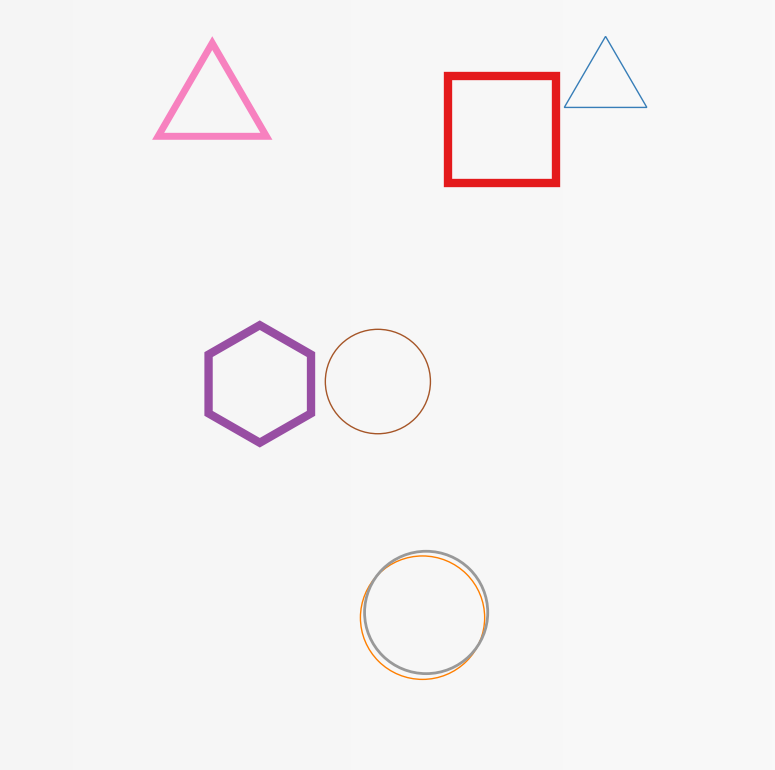[{"shape": "square", "thickness": 3, "radius": 0.35, "center": [0.648, 0.832]}, {"shape": "triangle", "thickness": 0.5, "radius": 0.31, "center": [0.781, 0.891]}, {"shape": "hexagon", "thickness": 3, "radius": 0.38, "center": [0.335, 0.501]}, {"shape": "circle", "thickness": 0.5, "radius": 0.4, "center": [0.545, 0.198]}, {"shape": "circle", "thickness": 0.5, "radius": 0.34, "center": [0.488, 0.505]}, {"shape": "triangle", "thickness": 2.5, "radius": 0.4, "center": [0.274, 0.863]}, {"shape": "circle", "thickness": 1, "radius": 0.4, "center": [0.55, 0.205]}]